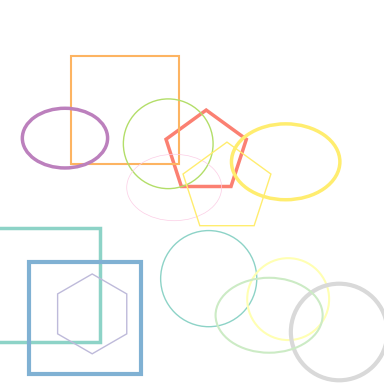[{"shape": "circle", "thickness": 1, "radius": 0.62, "center": [0.542, 0.276]}, {"shape": "square", "thickness": 2.5, "radius": 0.74, "center": [0.112, 0.259]}, {"shape": "circle", "thickness": 1.5, "radius": 0.53, "center": [0.748, 0.223]}, {"shape": "hexagon", "thickness": 1, "radius": 0.52, "center": [0.239, 0.185]}, {"shape": "pentagon", "thickness": 2.5, "radius": 0.55, "center": [0.536, 0.604]}, {"shape": "square", "thickness": 3, "radius": 0.73, "center": [0.22, 0.175]}, {"shape": "square", "thickness": 1.5, "radius": 0.7, "center": [0.325, 0.714]}, {"shape": "circle", "thickness": 1, "radius": 0.58, "center": [0.437, 0.627]}, {"shape": "oval", "thickness": 0.5, "radius": 0.62, "center": [0.452, 0.513]}, {"shape": "circle", "thickness": 3, "radius": 0.63, "center": [0.881, 0.138]}, {"shape": "oval", "thickness": 2.5, "radius": 0.55, "center": [0.169, 0.641]}, {"shape": "oval", "thickness": 1.5, "radius": 0.7, "center": [0.699, 0.181]}, {"shape": "pentagon", "thickness": 1, "radius": 0.6, "center": [0.59, 0.511]}, {"shape": "oval", "thickness": 2.5, "radius": 0.7, "center": [0.742, 0.58]}]